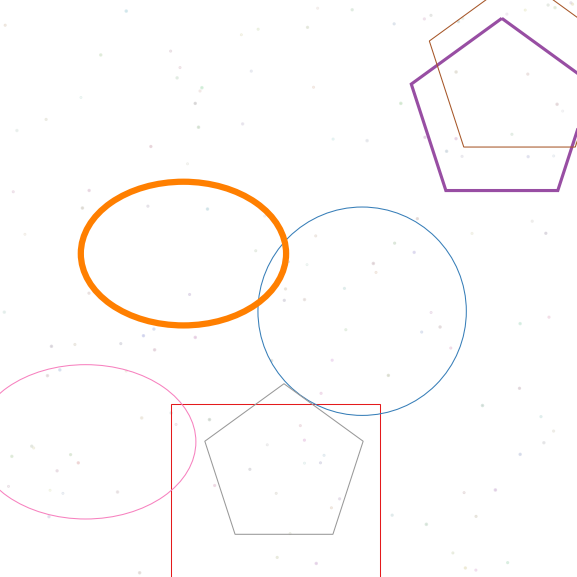[{"shape": "square", "thickness": 0.5, "radius": 0.9, "center": [0.478, 0.118]}, {"shape": "circle", "thickness": 0.5, "radius": 0.9, "center": [0.627, 0.46]}, {"shape": "pentagon", "thickness": 1.5, "radius": 0.82, "center": [0.869, 0.803]}, {"shape": "oval", "thickness": 3, "radius": 0.89, "center": [0.318, 0.56]}, {"shape": "pentagon", "thickness": 0.5, "radius": 0.82, "center": [0.9, 0.877]}, {"shape": "oval", "thickness": 0.5, "radius": 0.95, "center": [0.148, 0.234]}, {"shape": "pentagon", "thickness": 0.5, "radius": 0.72, "center": [0.492, 0.191]}]